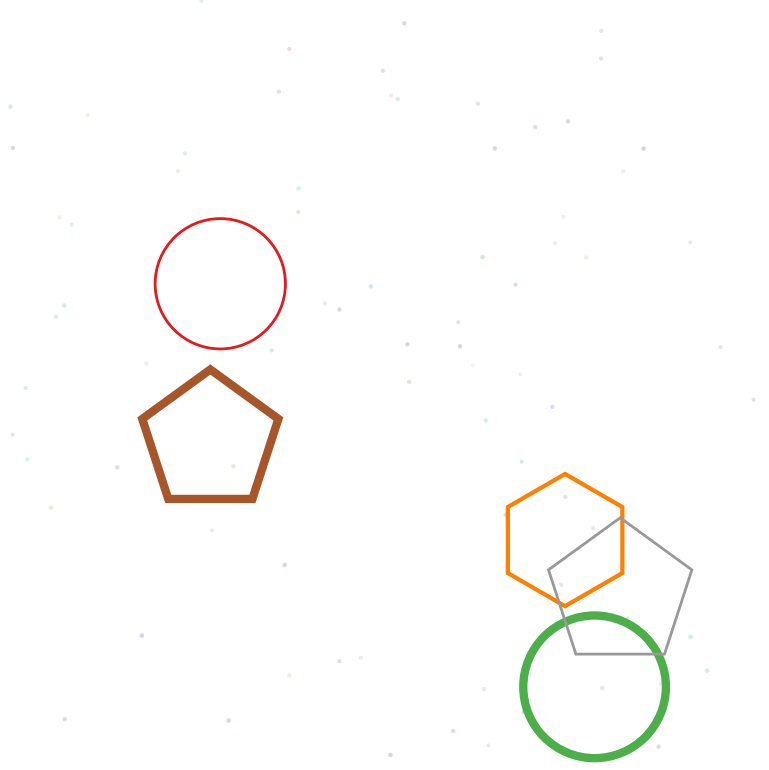[{"shape": "circle", "thickness": 1, "radius": 0.42, "center": [0.286, 0.631]}, {"shape": "circle", "thickness": 3, "radius": 0.46, "center": [0.772, 0.108]}, {"shape": "hexagon", "thickness": 1.5, "radius": 0.43, "center": [0.734, 0.299]}, {"shape": "pentagon", "thickness": 3, "radius": 0.46, "center": [0.273, 0.427]}, {"shape": "pentagon", "thickness": 1, "radius": 0.49, "center": [0.805, 0.23]}]